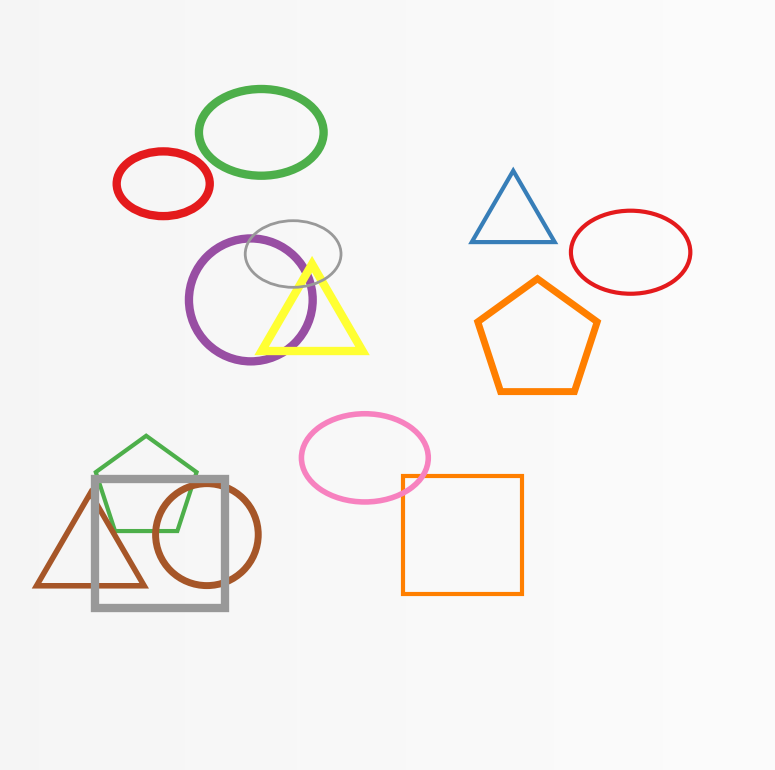[{"shape": "oval", "thickness": 3, "radius": 0.3, "center": [0.211, 0.761]}, {"shape": "oval", "thickness": 1.5, "radius": 0.39, "center": [0.814, 0.672]}, {"shape": "triangle", "thickness": 1.5, "radius": 0.31, "center": [0.662, 0.716]}, {"shape": "pentagon", "thickness": 1.5, "radius": 0.34, "center": [0.189, 0.366]}, {"shape": "oval", "thickness": 3, "radius": 0.4, "center": [0.337, 0.828]}, {"shape": "circle", "thickness": 3, "radius": 0.4, "center": [0.324, 0.611]}, {"shape": "pentagon", "thickness": 2.5, "radius": 0.41, "center": [0.694, 0.557]}, {"shape": "square", "thickness": 1.5, "radius": 0.38, "center": [0.597, 0.305]}, {"shape": "triangle", "thickness": 3, "radius": 0.38, "center": [0.403, 0.582]}, {"shape": "circle", "thickness": 2.5, "radius": 0.33, "center": [0.267, 0.306]}, {"shape": "triangle", "thickness": 2, "radius": 0.4, "center": [0.117, 0.279]}, {"shape": "oval", "thickness": 2, "radius": 0.41, "center": [0.471, 0.405]}, {"shape": "square", "thickness": 3, "radius": 0.42, "center": [0.206, 0.294]}, {"shape": "oval", "thickness": 1, "radius": 0.31, "center": [0.378, 0.67]}]